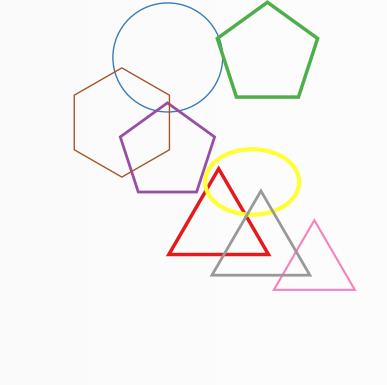[{"shape": "triangle", "thickness": 2.5, "radius": 0.74, "center": [0.564, 0.413]}, {"shape": "circle", "thickness": 1, "radius": 0.71, "center": [0.433, 0.851]}, {"shape": "pentagon", "thickness": 2.5, "radius": 0.68, "center": [0.69, 0.858]}, {"shape": "pentagon", "thickness": 2, "radius": 0.64, "center": [0.432, 0.605]}, {"shape": "oval", "thickness": 3, "radius": 0.61, "center": [0.651, 0.527]}, {"shape": "hexagon", "thickness": 1, "radius": 0.71, "center": [0.314, 0.682]}, {"shape": "triangle", "thickness": 1.5, "radius": 0.6, "center": [0.811, 0.307]}, {"shape": "triangle", "thickness": 2, "radius": 0.73, "center": [0.673, 0.358]}]